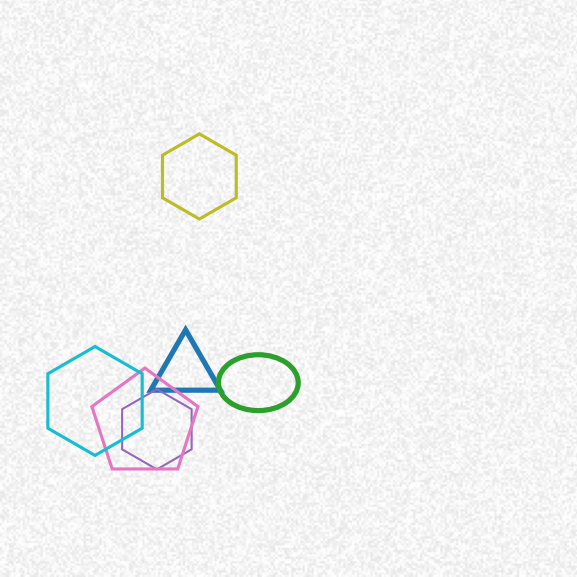[{"shape": "triangle", "thickness": 2.5, "radius": 0.35, "center": [0.321, 0.358]}, {"shape": "oval", "thickness": 2.5, "radius": 0.35, "center": [0.447, 0.336]}, {"shape": "hexagon", "thickness": 1, "radius": 0.35, "center": [0.272, 0.256]}, {"shape": "pentagon", "thickness": 1.5, "radius": 0.48, "center": [0.251, 0.265]}, {"shape": "hexagon", "thickness": 1.5, "radius": 0.37, "center": [0.345, 0.694]}, {"shape": "hexagon", "thickness": 1.5, "radius": 0.47, "center": [0.165, 0.305]}]